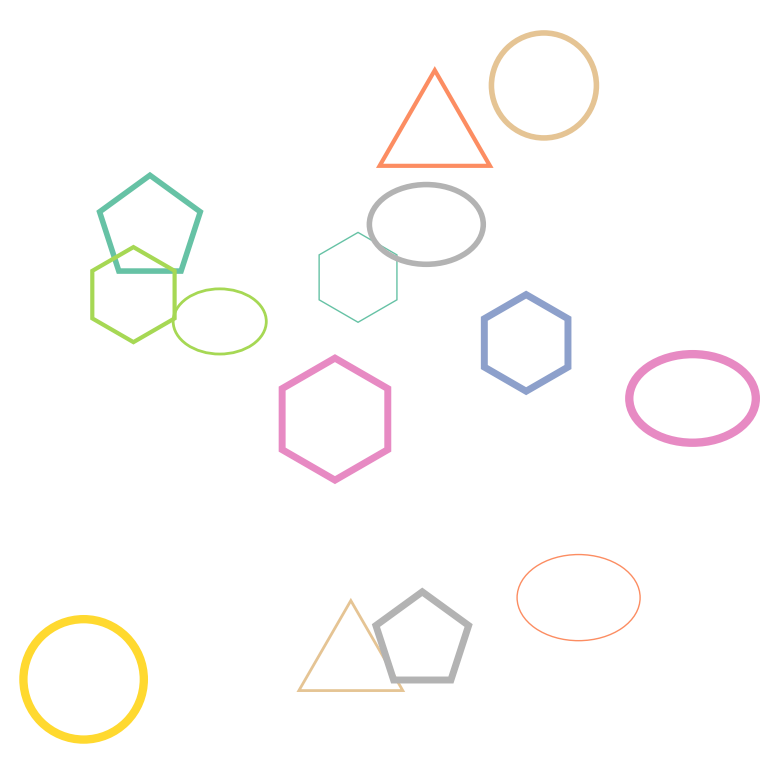[{"shape": "pentagon", "thickness": 2, "radius": 0.34, "center": [0.195, 0.704]}, {"shape": "hexagon", "thickness": 0.5, "radius": 0.29, "center": [0.465, 0.64]}, {"shape": "oval", "thickness": 0.5, "radius": 0.4, "center": [0.751, 0.224]}, {"shape": "triangle", "thickness": 1.5, "radius": 0.41, "center": [0.565, 0.826]}, {"shape": "hexagon", "thickness": 2.5, "radius": 0.31, "center": [0.683, 0.555]}, {"shape": "oval", "thickness": 3, "radius": 0.41, "center": [0.899, 0.483]}, {"shape": "hexagon", "thickness": 2.5, "radius": 0.4, "center": [0.435, 0.456]}, {"shape": "oval", "thickness": 1, "radius": 0.3, "center": [0.285, 0.583]}, {"shape": "hexagon", "thickness": 1.5, "radius": 0.31, "center": [0.173, 0.617]}, {"shape": "circle", "thickness": 3, "radius": 0.39, "center": [0.109, 0.118]}, {"shape": "circle", "thickness": 2, "radius": 0.34, "center": [0.706, 0.889]}, {"shape": "triangle", "thickness": 1, "radius": 0.39, "center": [0.456, 0.142]}, {"shape": "pentagon", "thickness": 2.5, "radius": 0.32, "center": [0.548, 0.168]}, {"shape": "oval", "thickness": 2, "radius": 0.37, "center": [0.554, 0.709]}]